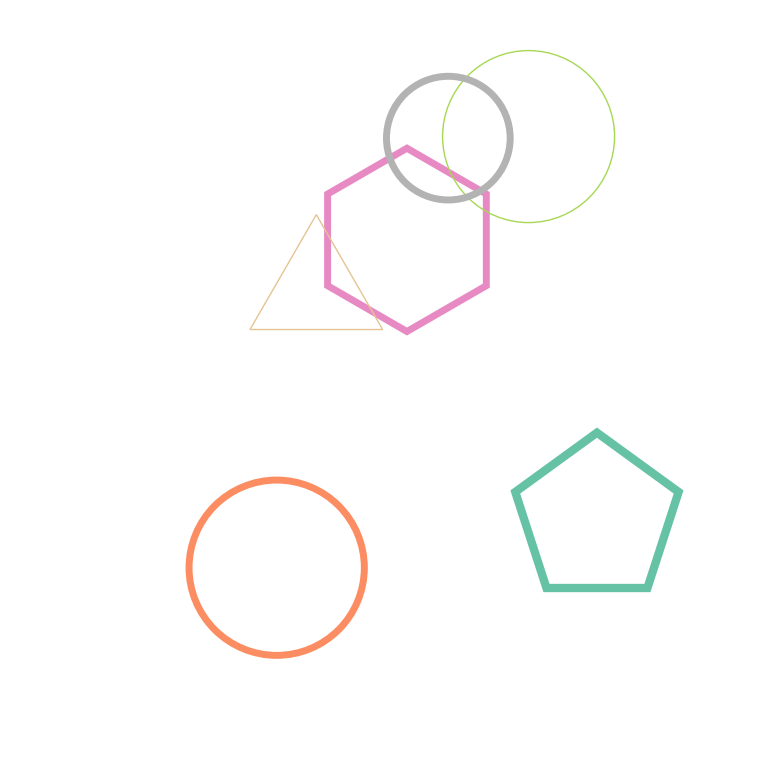[{"shape": "pentagon", "thickness": 3, "radius": 0.56, "center": [0.775, 0.327]}, {"shape": "circle", "thickness": 2.5, "radius": 0.57, "center": [0.359, 0.263]}, {"shape": "hexagon", "thickness": 2.5, "radius": 0.6, "center": [0.529, 0.688]}, {"shape": "circle", "thickness": 0.5, "radius": 0.56, "center": [0.686, 0.823]}, {"shape": "triangle", "thickness": 0.5, "radius": 0.5, "center": [0.411, 0.622]}, {"shape": "circle", "thickness": 2.5, "radius": 0.4, "center": [0.582, 0.821]}]